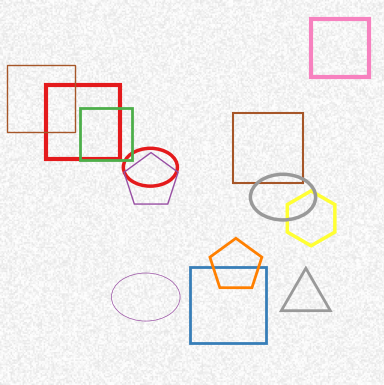[{"shape": "oval", "thickness": 2.5, "radius": 0.35, "center": [0.391, 0.566]}, {"shape": "square", "thickness": 3, "radius": 0.48, "center": [0.216, 0.683]}, {"shape": "square", "thickness": 2, "radius": 0.5, "center": [0.592, 0.207]}, {"shape": "square", "thickness": 2, "radius": 0.34, "center": [0.275, 0.651]}, {"shape": "pentagon", "thickness": 1, "radius": 0.37, "center": [0.392, 0.53]}, {"shape": "oval", "thickness": 0.5, "radius": 0.45, "center": [0.379, 0.228]}, {"shape": "pentagon", "thickness": 2, "radius": 0.35, "center": [0.613, 0.31]}, {"shape": "hexagon", "thickness": 2.5, "radius": 0.36, "center": [0.808, 0.433]}, {"shape": "square", "thickness": 1, "radius": 0.44, "center": [0.106, 0.744]}, {"shape": "square", "thickness": 1.5, "radius": 0.45, "center": [0.696, 0.615]}, {"shape": "square", "thickness": 3, "radius": 0.38, "center": [0.883, 0.875]}, {"shape": "triangle", "thickness": 2, "radius": 0.37, "center": [0.794, 0.23]}, {"shape": "oval", "thickness": 2.5, "radius": 0.42, "center": [0.735, 0.488]}]